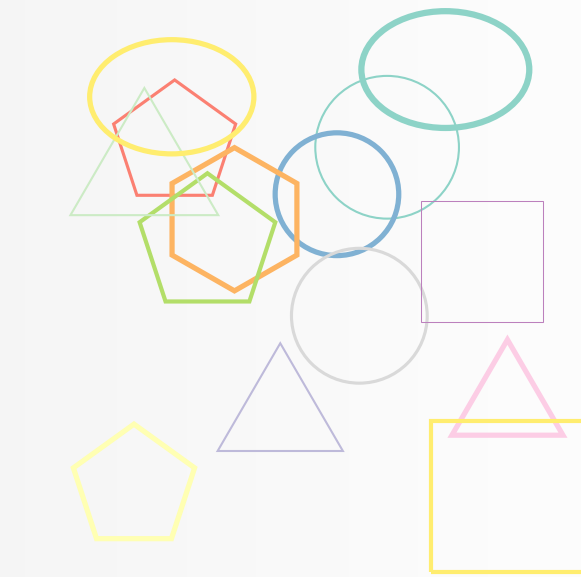[{"shape": "circle", "thickness": 1, "radius": 0.62, "center": [0.666, 0.744]}, {"shape": "oval", "thickness": 3, "radius": 0.72, "center": [0.766, 0.879]}, {"shape": "pentagon", "thickness": 2.5, "radius": 0.55, "center": [0.231, 0.155]}, {"shape": "triangle", "thickness": 1, "radius": 0.62, "center": [0.482, 0.28]}, {"shape": "pentagon", "thickness": 1.5, "radius": 0.55, "center": [0.3, 0.75]}, {"shape": "circle", "thickness": 2.5, "radius": 0.53, "center": [0.58, 0.663]}, {"shape": "hexagon", "thickness": 2.5, "radius": 0.62, "center": [0.403, 0.619]}, {"shape": "pentagon", "thickness": 2, "radius": 0.61, "center": [0.357, 0.576]}, {"shape": "triangle", "thickness": 2.5, "radius": 0.55, "center": [0.873, 0.301]}, {"shape": "circle", "thickness": 1.5, "radius": 0.58, "center": [0.618, 0.452]}, {"shape": "square", "thickness": 0.5, "radius": 0.53, "center": [0.829, 0.547]}, {"shape": "triangle", "thickness": 1, "radius": 0.73, "center": [0.248, 0.7]}, {"shape": "oval", "thickness": 2.5, "radius": 0.71, "center": [0.296, 0.832]}, {"shape": "square", "thickness": 2, "radius": 0.65, "center": [0.873, 0.139]}]